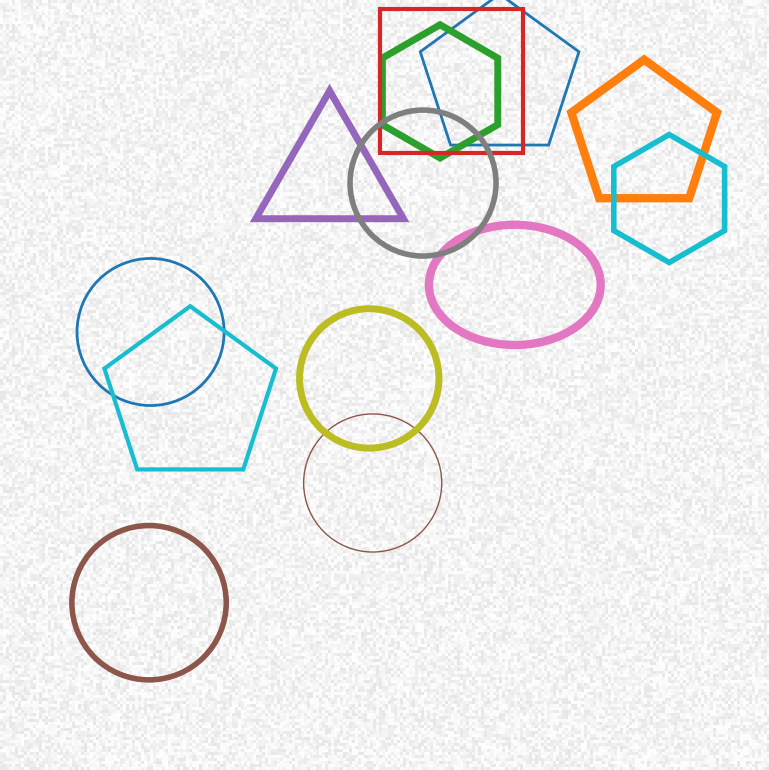[{"shape": "circle", "thickness": 1, "radius": 0.48, "center": [0.196, 0.569]}, {"shape": "pentagon", "thickness": 1, "radius": 0.54, "center": [0.649, 0.899]}, {"shape": "pentagon", "thickness": 3, "radius": 0.5, "center": [0.837, 0.823]}, {"shape": "hexagon", "thickness": 2.5, "radius": 0.43, "center": [0.571, 0.881]}, {"shape": "square", "thickness": 1.5, "radius": 0.47, "center": [0.587, 0.895]}, {"shape": "triangle", "thickness": 2.5, "radius": 0.55, "center": [0.428, 0.771]}, {"shape": "circle", "thickness": 2, "radius": 0.5, "center": [0.194, 0.217]}, {"shape": "circle", "thickness": 0.5, "radius": 0.45, "center": [0.484, 0.373]}, {"shape": "oval", "thickness": 3, "radius": 0.56, "center": [0.669, 0.63]}, {"shape": "circle", "thickness": 2, "radius": 0.47, "center": [0.549, 0.762]}, {"shape": "circle", "thickness": 2.5, "radius": 0.45, "center": [0.48, 0.509]}, {"shape": "hexagon", "thickness": 2, "radius": 0.42, "center": [0.869, 0.742]}, {"shape": "pentagon", "thickness": 1.5, "radius": 0.59, "center": [0.247, 0.485]}]